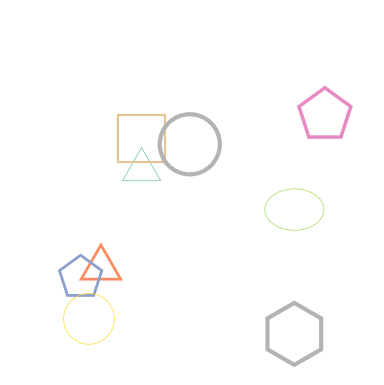[{"shape": "triangle", "thickness": 0.5, "radius": 0.29, "center": [0.368, 0.559]}, {"shape": "triangle", "thickness": 2, "radius": 0.3, "center": [0.262, 0.304]}, {"shape": "pentagon", "thickness": 2, "radius": 0.29, "center": [0.209, 0.279]}, {"shape": "pentagon", "thickness": 2.5, "radius": 0.35, "center": [0.844, 0.701]}, {"shape": "oval", "thickness": 0.5, "radius": 0.38, "center": [0.765, 0.456]}, {"shape": "circle", "thickness": 0.5, "radius": 0.33, "center": [0.231, 0.172]}, {"shape": "square", "thickness": 1.5, "radius": 0.3, "center": [0.368, 0.641]}, {"shape": "hexagon", "thickness": 3, "radius": 0.4, "center": [0.764, 0.133]}, {"shape": "circle", "thickness": 3, "radius": 0.39, "center": [0.493, 0.625]}]